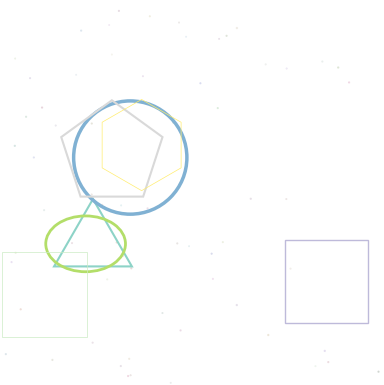[{"shape": "triangle", "thickness": 1.5, "radius": 0.58, "center": [0.241, 0.366]}, {"shape": "square", "thickness": 1, "radius": 0.54, "center": [0.849, 0.27]}, {"shape": "circle", "thickness": 2.5, "radius": 0.74, "center": [0.338, 0.591]}, {"shape": "oval", "thickness": 2, "radius": 0.52, "center": [0.222, 0.367]}, {"shape": "pentagon", "thickness": 1.5, "radius": 0.69, "center": [0.291, 0.601]}, {"shape": "square", "thickness": 0.5, "radius": 0.55, "center": [0.116, 0.234]}, {"shape": "hexagon", "thickness": 0.5, "radius": 0.59, "center": [0.368, 0.623]}]